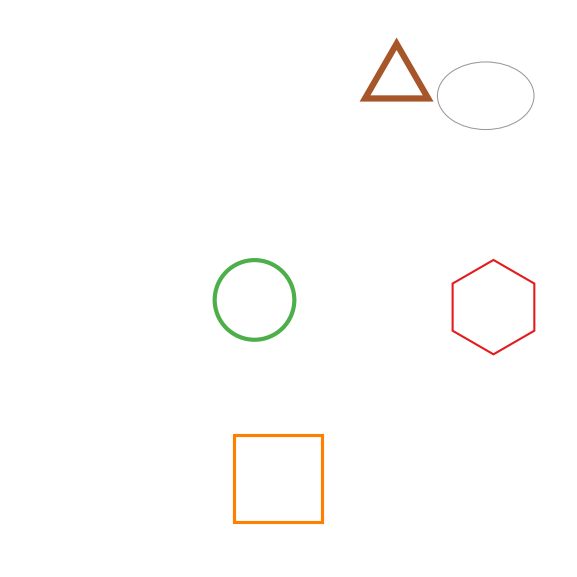[{"shape": "hexagon", "thickness": 1, "radius": 0.41, "center": [0.854, 0.467]}, {"shape": "circle", "thickness": 2, "radius": 0.34, "center": [0.441, 0.48]}, {"shape": "square", "thickness": 1.5, "radius": 0.38, "center": [0.481, 0.171]}, {"shape": "triangle", "thickness": 3, "radius": 0.32, "center": [0.687, 0.86]}, {"shape": "oval", "thickness": 0.5, "radius": 0.42, "center": [0.841, 0.833]}]